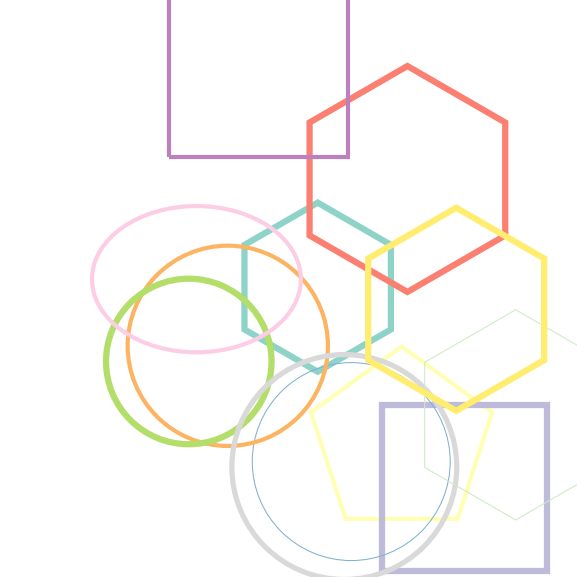[{"shape": "hexagon", "thickness": 3, "radius": 0.73, "center": [0.55, 0.502]}, {"shape": "pentagon", "thickness": 2, "radius": 0.82, "center": [0.695, 0.234]}, {"shape": "square", "thickness": 3, "radius": 0.72, "center": [0.804, 0.154]}, {"shape": "hexagon", "thickness": 3, "radius": 0.98, "center": [0.705, 0.689]}, {"shape": "circle", "thickness": 0.5, "radius": 0.86, "center": [0.608, 0.2]}, {"shape": "circle", "thickness": 2, "radius": 0.87, "center": [0.394, 0.4]}, {"shape": "circle", "thickness": 3, "radius": 0.72, "center": [0.327, 0.373]}, {"shape": "oval", "thickness": 2, "radius": 0.9, "center": [0.34, 0.516]}, {"shape": "circle", "thickness": 2.5, "radius": 0.97, "center": [0.596, 0.19]}, {"shape": "square", "thickness": 2, "radius": 0.77, "center": [0.447, 0.882]}, {"shape": "hexagon", "thickness": 0.5, "radius": 0.91, "center": [0.893, 0.281]}, {"shape": "hexagon", "thickness": 3, "radius": 0.88, "center": [0.79, 0.464]}]